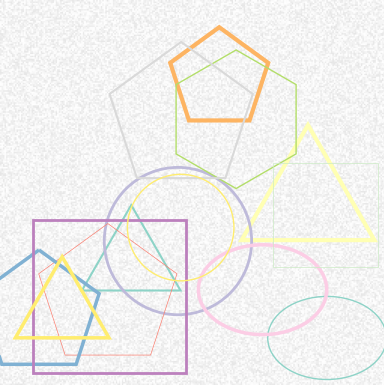[{"shape": "triangle", "thickness": 1.5, "radius": 0.74, "center": [0.341, 0.319]}, {"shape": "oval", "thickness": 1, "radius": 0.77, "center": [0.849, 0.122]}, {"shape": "triangle", "thickness": 3, "radius": 1.0, "center": [0.8, 0.476]}, {"shape": "circle", "thickness": 2, "radius": 0.96, "center": [0.462, 0.374]}, {"shape": "pentagon", "thickness": 0.5, "radius": 0.94, "center": [0.28, 0.23]}, {"shape": "pentagon", "thickness": 2.5, "radius": 0.82, "center": [0.101, 0.187]}, {"shape": "pentagon", "thickness": 3, "radius": 0.67, "center": [0.569, 0.795]}, {"shape": "hexagon", "thickness": 1, "radius": 0.9, "center": [0.613, 0.69]}, {"shape": "oval", "thickness": 2.5, "radius": 0.83, "center": [0.682, 0.248]}, {"shape": "pentagon", "thickness": 1.5, "radius": 0.98, "center": [0.471, 0.696]}, {"shape": "square", "thickness": 2, "radius": 0.99, "center": [0.285, 0.23]}, {"shape": "square", "thickness": 0.5, "radius": 0.68, "center": [0.845, 0.442]}, {"shape": "triangle", "thickness": 2.5, "radius": 0.7, "center": [0.161, 0.193]}, {"shape": "circle", "thickness": 1, "radius": 0.69, "center": [0.469, 0.409]}]